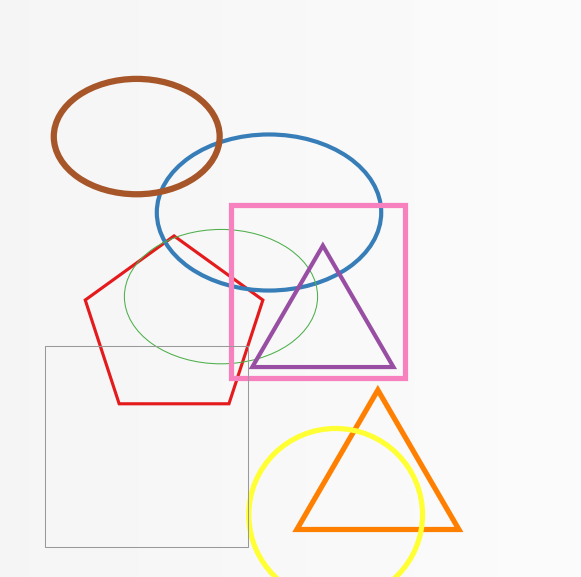[{"shape": "pentagon", "thickness": 1.5, "radius": 0.8, "center": [0.299, 0.43]}, {"shape": "oval", "thickness": 2, "radius": 0.97, "center": [0.463, 0.631]}, {"shape": "oval", "thickness": 0.5, "radius": 0.83, "center": [0.38, 0.485]}, {"shape": "triangle", "thickness": 2, "radius": 0.7, "center": [0.555, 0.434]}, {"shape": "triangle", "thickness": 2.5, "radius": 0.8, "center": [0.65, 0.163]}, {"shape": "circle", "thickness": 2.5, "radius": 0.75, "center": [0.577, 0.108]}, {"shape": "oval", "thickness": 3, "radius": 0.71, "center": [0.235, 0.763]}, {"shape": "square", "thickness": 2.5, "radius": 0.75, "center": [0.547, 0.494]}, {"shape": "square", "thickness": 0.5, "radius": 0.87, "center": [0.252, 0.226]}]